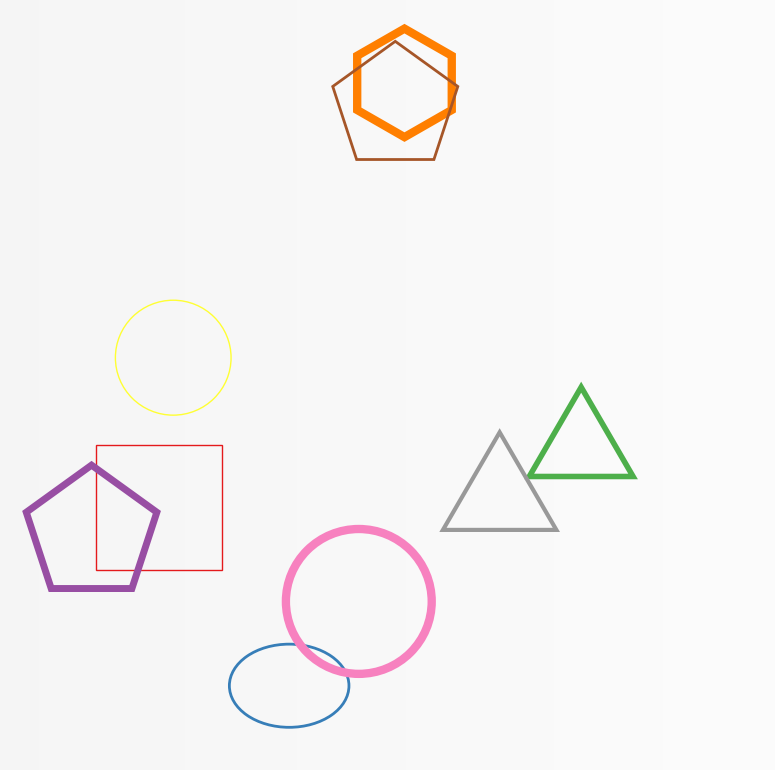[{"shape": "square", "thickness": 0.5, "radius": 0.41, "center": [0.206, 0.341]}, {"shape": "oval", "thickness": 1, "radius": 0.39, "center": [0.373, 0.109]}, {"shape": "triangle", "thickness": 2, "radius": 0.39, "center": [0.75, 0.42]}, {"shape": "pentagon", "thickness": 2.5, "radius": 0.44, "center": [0.118, 0.307]}, {"shape": "hexagon", "thickness": 3, "radius": 0.35, "center": [0.522, 0.892]}, {"shape": "circle", "thickness": 0.5, "radius": 0.37, "center": [0.224, 0.535]}, {"shape": "pentagon", "thickness": 1, "radius": 0.42, "center": [0.51, 0.861]}, {"shape": "circle", "thickness": 3, "radius": 0.47, "center": [0.463, 0.219]}, {"shape": "triangle", "thickness": 1.5, "radius": 0.42, "center": [0.645, 0.354]}]